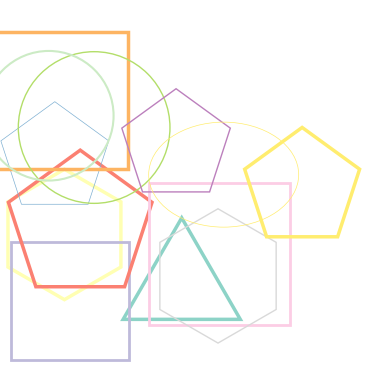[{"shape": "triangle", "thickness": 2.5, "radius": 0.88, "center": [0.472, 0.258]}, {"shape": "hexagon", "thickness": 2.5, "radius": 0.85, "center": [0.167, 0.391]}, {"shape": "square", "thickness": 2, "radius": 0.77, "center": [0.181, 0.218]}, {"shape": "pentagon", "thickness": 2.5, "radius": 0.98, "center": [0.208, 0.414]}, {"shape": "pentagon", "thickness": 0.5, "radius": 0.74, "center": [0.142, 0.589]}, {"shape": "square", "thickness": 2.5, "radius": 0.89, "center": [0.155, 0.738]}, {"shape": "circle", "thickness": 1, "radius": 0.98, "center": [0.245, 0.669]}, {"shape": "square", "thickness": 2, "radius": 0.92, "center": [0.57, 0.34]}, {"shape": "hexagon", "thickness": 1, "radius": 0.87, "center": [0.566, 0.283]}, {"shape": "pentagon", "thickness": 1, "radius": 0.74, "center": [0.457, 0.621]}, {"shape": "circle", "thickness": 1.5, "radius": 0.84, "center": [0.127, 0.699]}, {"shape": "pentagon", "thickness": 2.5, "radius": 0.78, "center": [0.785, 0.512]}, {"shape": "oval", "thickness": 0.5, "radius": 0.97, "center": [0.581, 0.546]}]